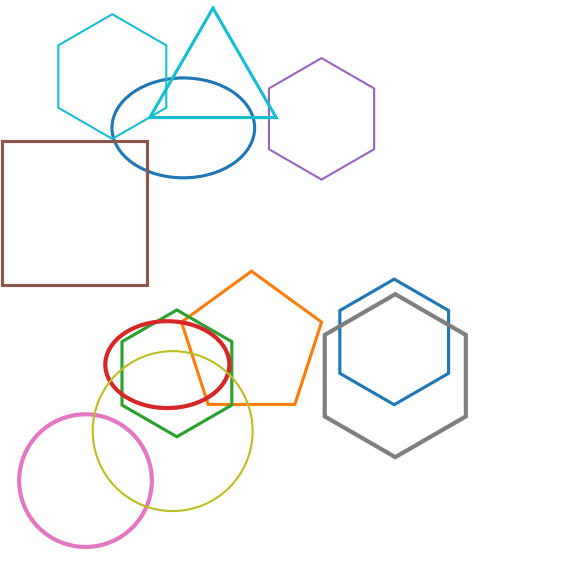[{"shape": "oval", "thickness": 1.5, "radius": 0.62, "center": [0.317, 0.778]}, {"shape": "hexagon", "thickness": 1.5, "radius": 0.54, "center": [0.683, 0.407]}, {"shape": "pentagon", "thickness": 1.5, "radius": 0.64, "center": [0.436, 0.402]}, {"shape": "hexagon", "thickness": 1.5, "radius": 0.55, "center": [0.306, 0.353]}, {"shape": "oval", "thickness": 2, "radius": 0.54, "center": [0.29, 0.368]}, {"shape": "hexagon", "thickness": 1, "radius": 0.53, "center": [0.557, 0.793]}, {"shape": "square", "thickness": 1.5, "radius": 0.63, "center": [0.129, 0.63]}, {"shape": "circle", "thickness": 2, "radius": 0.57, "center": [0.148, 0.167]}, {"shape": "hexagon", "thickness": 2, "radius": 0.71, "center": [0.684, 0.349]}, {"shape": "circle", "thickness": 1, "radius": 0.69, "center": [0.299, 0.253]}, {"shape": "hexagon", "thickness": 1, "radius": 0.54, "center": [0.194, 0.867]}, {"shape": "triangle", "thickness": 1.5, "radius": 0.63, "center": [0.369, 0.859]}]